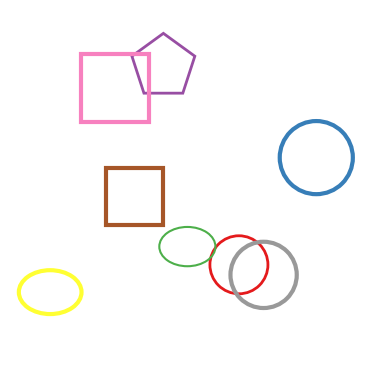[{"shape": "circle", "thickness": 2, "radius": 0.38, "center": [0.621, 0.312]}, {"shape": "circle", "thickness": 3, "radius": 0.47, "center": [0.822, 0.591]}, {"shape": "oval", "thickness": 1.5, "radius": 0.36, "center": [0.487, 0.36]}, {"shape": "pentagon", "thickness": 2, "radius": 0.43, "center": [0.424, 0.827]}, {"shape": "oval", "thickness": 3, "radius": 0.41, "center": [0.13, 0.241]}, {"shape": "square", "thickness": 3, "radius": 0.37, "center": [0.349, 0.49]}, {"shape": "square", "thickness": 3, "radius": 0.44, "center": [0.298, 0.772]}, {"shape": "circle", "thickness": 3, "radius": 0.43, "center": [0.685, 0.286]}]